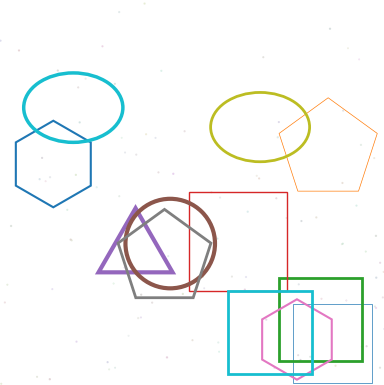[{"shape": "hexagon", "thickness": 1.5, "radius": 0.56, "center": [0.138, 0.574]}, {"shape": "square", "thickness": 0.5, "radius": 0.51, "center": [0.865, 0.108]}, {"shape": "pentagon", "thickness": 0.5, "radius": 0.67, "center": [0.852, 0.612]}, {"shape": "square", "thickness": 2, "radius": 0.54, "center": [0.832, 0.17]}, {"shape": "square", "thickness": 1, "radius": 0.64, "center": [0.618, 0.373]}, {"shape": "triangle", "thickness": 3, "radius": 0.56, "center": [0.352, 0.348]}, {"shape": "circle", "thickness": 3, "radius": 0.58, "center": [0.442, 0.367]}, {"shape": "hexagon", "thickness": 1.5, "radius": 0.52, "center": [0.771, 0.118]}, {"shape": "pentagon", "thickness": 2, "radius": 0.63, "center": [0.427, 0.329]}, {"shape": "oval", "thickness": 2, "radius": 0.64, "center": [0.676, 0.67]}, {"shape": "oval", "thickness": 2.5, "radius": 0.64, "center": [0.19, 0.72]}, {"shape": "square", "thickness": 2, "radius": 0.54, "center": [0.702, 0.136]}]